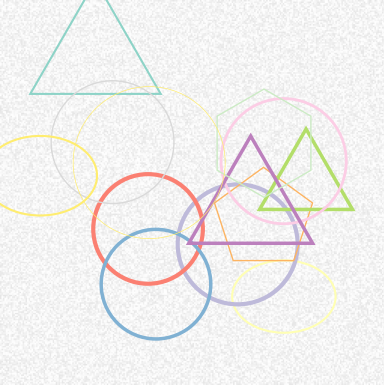[{"shape": "triangle", "thickness": 1.5, "radius": 0.98, "center": [0.248, 0.854]}, {"shape": "oval", "thickness": 1.5, "radius": 0.67, "center": [0.737, 0.23]}, {"shape": "circle", "thickness": 3, "radius": 0.78, "center": [0.617, 0.365]}, {"shape": "circle", "thickness": 3, "radius": 0.71, "center": [0.385, 0.405]}, {"shape": "circle", "thickness": 2.5, "radius": 0.71, "center": [0.405, 0.262]}, {"shape": "pentagon", "thickness": 1, "radius": 0.67, "center": [0.684, 0.432]}, {"shape": "triangle", "thickness": 2.5, "radius": 0.7, "center": [0.795, 0.526]}, {"shape": "circle", "thickness": 2, "radius": 0.81, "center": [0.737, 0.581]}, {"shape": "circle", "thickness": 1, "radius": 0.8, "center": [0.292, 0.631]}, {"shape": "triangle", "thickness": 2.5, "radius": 0.93, "center": [0.651, 0.461]}, {"shape": "hexagon", "thickness": 1, "radius": 0.7, "center": [0.686, 0.628]}, {"shape": "circle", "thickness": 0.5, "radius": 0.99, "center": [0.387, 0.578]}, {"shape": "oval", "thickness": 1.5, "radius": 0.74, "center": [0.104, 0.544]}]